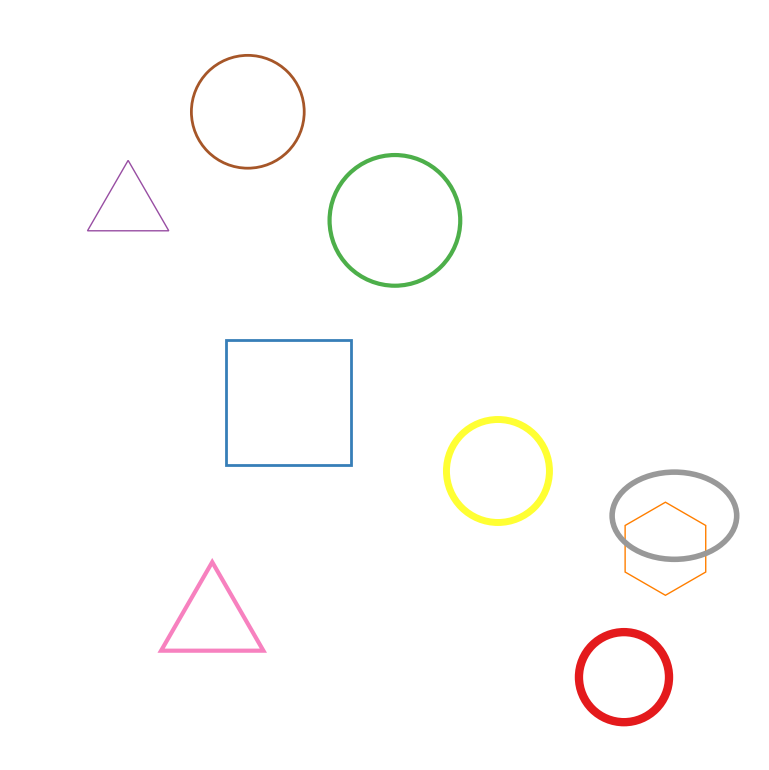[{"shape": "circle", "thickness": 3, "radius": 0.29, "center": [0.81, 0.121]}, {"shape": "square", "thickness": 1, "radius": 0.41, "center": [0.375, 0.477]}, {"shape": "circle", "thickness": 1.5, "radius": 0.42, "center": [0.513, 0.714]}, {"shape": "triangle", "thickness": 0.5, "radius": 0.3, "center": [0.166, 0.731]}, {"shape": "hexagon", "thickness": 0.5, "radius": 0.3, "center": [0.864, 0.287]}, {"shape": "circle", "thickness": 2.5, "radius": 0.33, "center": [0.647, 0.388]}, {"shape": "circle", "thickness": 1, "radius": 0.37, "center": [0.322, 0.855]}, {"shape": "triangle", "thickness": 1.5, "radius": 0.38, "center": [0.276, 0.193]}, {"shape": "oval", "thickness": 2, "radius": 0.4, "center": [0.876, 0.33]}]